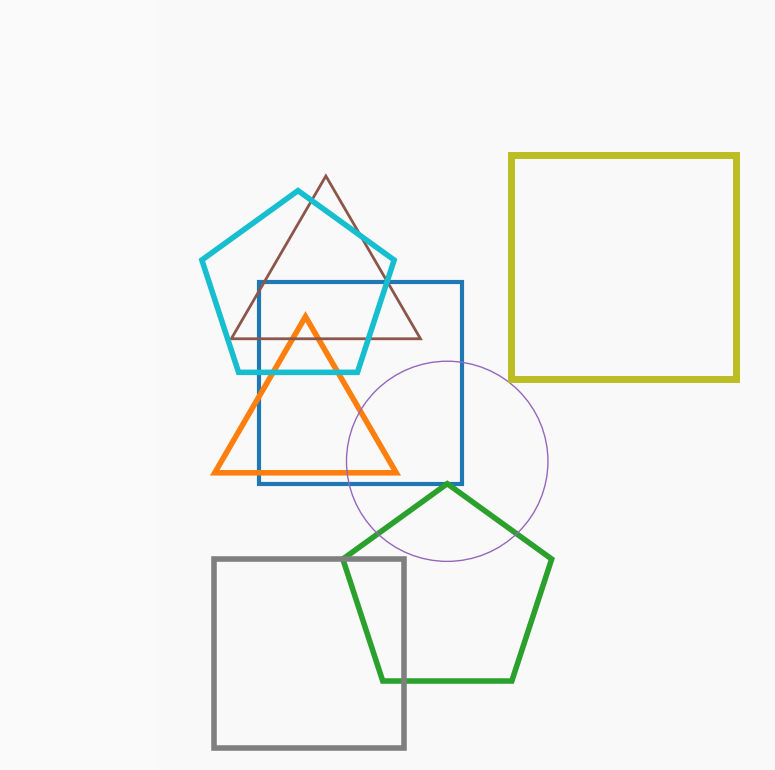[{"shape": "square", "thickness": 1.5, "radius": 0.66, "center": [0.465, 0.503]}, {"shape": "triangle", "thickness": 2, "radius": 0.68, "center": [0.394, 0.454]}, {"shape": "pentagon", "thickness": 2, "radius": 0.71, "center": [0.577, 0.23]}, {"shape": "circle", "thickness": 0.5, "radius": 0.65, "center": [0.577, 0.401]}, {"shape": "triangle", "thickness": 1, "radius": 0.7, "center": [0.42, 0.63]}, {"shape": "square", "thickness": 2, "radius": 0.61, "center": [0.398, 0.151]}, {"shape": "square", "thickness": 2.5, "radius": 0.73, "center": [0.804, 0.653]}, {"shape": "pentagon", "thickness": 2, "radius": 0.65, "center": [0.385, 0.622]}]